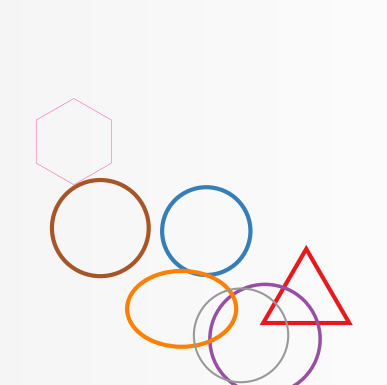[{"shape": "triangle", "thickness": 3, "radius": 0.64, "center": [0.79, 0.225]}, {"shape": "circle", "thickness": 3, "radius": 0.57, "center": [0.532, 0.4]}, {"shape": "circle", "thickness": 2.5, "radius": 0.71, "center": [0.684, 0.119]}, {"shape": "oval", "thickness": 3, "radius": 0.7, "center": [0.469, 0.198]}, {"shape": "circle", "thickness": 3, "radius": 0.62, "center": [0.259, 0.408]}, {"shape": "hexagon", "thickness": 0.5, "radius": 0.56, "center": [0.191, 0.632]}, {"shape": "circle", "thickness": 1.5, "radius": 0.61, "center": [0.622, 0.129]}]